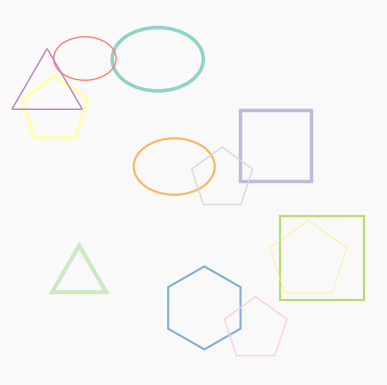[{"shape": "oval", "thickness": 2.5, "radius": 0.59, "center": [0.407, 0.846]}, {"shape": "pentagon", "thickness": 2.5, "radius": 0.45, "center": [0.142, 0.714]}, {"shape": "square", "thickness": 2.5, "radius": 0.46, "center": [0.712, 0.622]}, {"shape": "oval", "thickness": 1, "radius": 0.4, "center": [0.219, 0.848]}, {"shape": "hexagon", "thickness": 1.5, "radius": 0.54, "center": [0.527, 0.2]}, {"shape": "oval", "thickness": 1.5, "radius": 0.52, "center": [0.45, 0.567]}, {"shape": "square", "thickness": 1.5, "radius": 0.54, "center": [0.831, 0.33]}, {"shape": "pentagon", "thickness": 1, "radius": 0.42, "center": [0.66, 0.145]}, {"shape": "pentagon", "thickness": 1, "radius": 0.41, "center": [0.573, 0.535]}, {"shape": "triangle", "thickness": 1, "radius": 0.52, "center": [0.122, 0.769]}, {"shape": "triangle", "thickness": 3, "radius": 0.4, "center": [0.204, 0.281]}, {"shape": "pentagon", "thickness": 0.5, "radius": 0.52, "center": [0.796, 0.324]}]